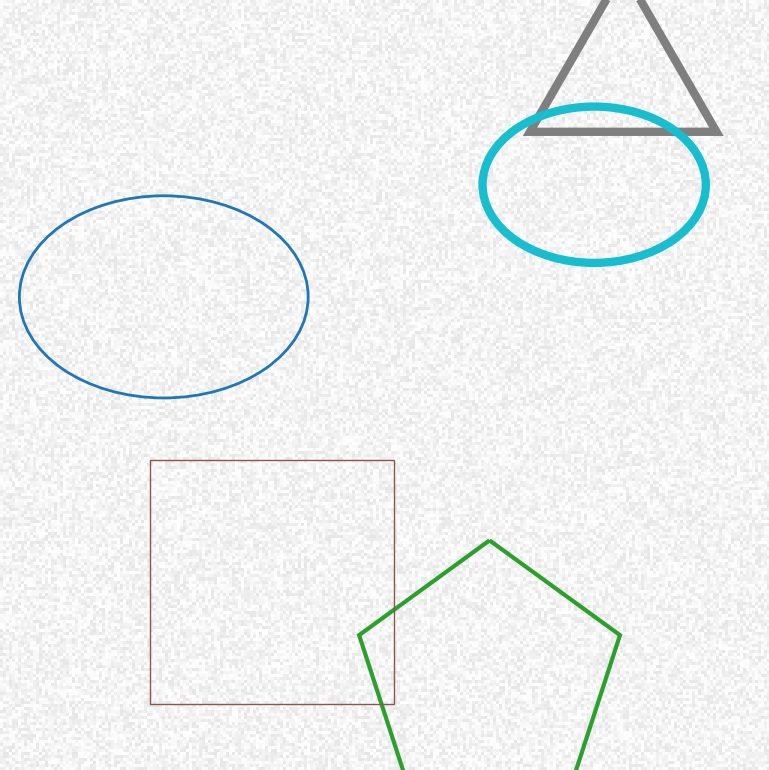[{"shape": "oval", "thickness": 1, "radius": 0.94, "center": [0.213, 0.614]}, {"shape": "pentagon", "thickness": 1.5, "radius": 0.89, "center": [0.636, 0.12]}, {"shape": "square", "thickness": 0.5, "radius": 0.79, "center": [0.353, 0.244]}, {"shape": "triangle", "thickness": 3, "radius": 0.7, "center": [0.809, 0.899]}, {"shape": "oval", "thickness": 3, "radius": 0.72, "center": [0.772, 0.76]}]